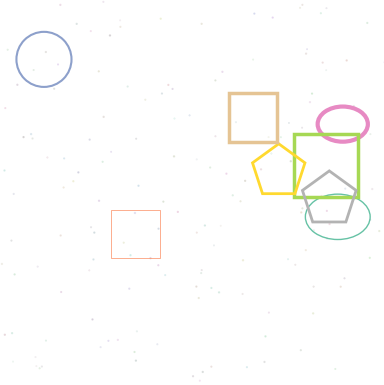[{"shape": "oval", "thickness": 1, "radius": 0.42, "center": [0.877, 0.437]}, {"shape": "square", "thickness": 0.5, "radius": 0.31, "center": [0.352, 0.392]}, {"shape": "circle", "thickness": 1.5, "radius": 0.36, "center": [0.114, 0.846]}, {"shape": "oval", "thickness": 3, "radius": 0.33, "center": [0.89, 0.678]}, {"shape": "square", "thickness": 2.5, "radius": 0.41, "center": [0.847, 0.57]}, {"shape": "pentagon", "thickness": 2, "radius": 0.36, "center": [0.724, 0.555]}, {"shape": "square", "thickness": 2.5, "radius": 0.32, "center": [0.657, 0.695]}, {"shape": "pentagon", "thickness": 2, "radius": 0.37, "center": [0.855, 0.483]}]